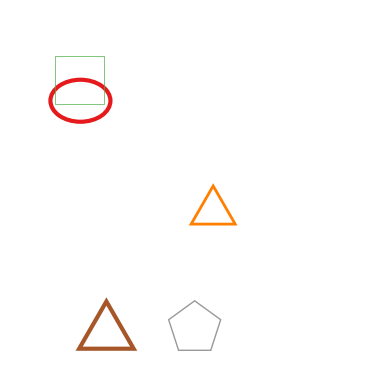[{"shape": "oval", "thickness": 3, "radius": 0.39, "center": [0.209, 0.738]}, {"shape": "square", "thickness": 0.5, "radius": 0.32, "center": [0.206, 0.792]}, {"shape": "triangle", "thickness": 2, "radius": 0.33, "center": [0.554, 0.451]}, {"shape": "triangle", "thickness": 3, "radius": 0.41, "center": [0.276, 0.135]}, {"shape": "pentagon", "thickness": 1, "radius": 0.36, "center": [0.506, 0.148]}]